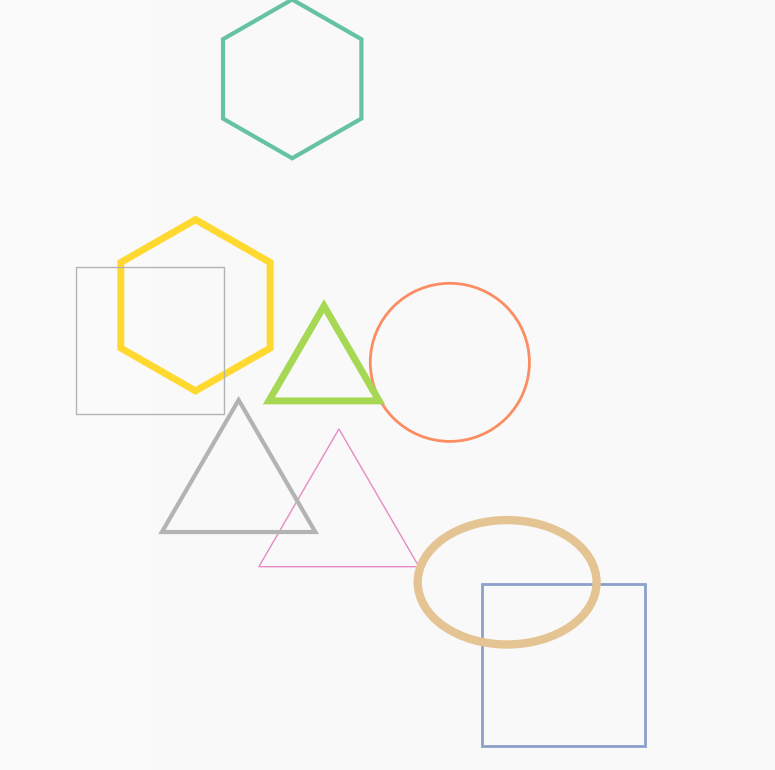[{"shape": "hexagon", "thickness": 1.5, "radius": 0.52, "center": [0.377, 0.898]}, {"shape": "circle", "thickness": 1, "radius": 0.51, "center": [0.58, 0.529]}, {"shape": "square", "thickness": 1, "radius": 0.53, "center": [0.727, 0.136]}, {"shape": "triangle", "thickness": 0.5, "radius": 0.6, "center": [0.437, 0.324]}, {"shape": "triangle", "thickness": 2.5, "radius": 0.41, "center": [0.418, 0.52]}, {"shape": "hexagon", "thickness": 2.5, "radius": 0.56, "center": [0.252, 0.604]}, {"shape": "oval", "thickness": 3, "radius": 0.58, "center": [0.654, 0.244]}, {"shape": "triangle", "thickness": 1.5, "radius": 0.57, "center": [0.308, 0.366]}, {"shape": "square", "thickness": 0.5, "radius": 0.48, "center": [0.193, 0.558]}]